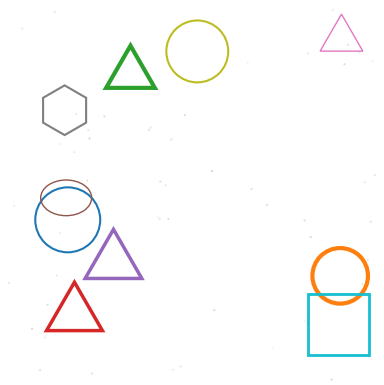[{"shape": "circle", "thickness": 1.5, "radius": 0.42, "center": [0.176, 0.429]}, {"shape": "circle", "thickness": 3, "radius": 0.36, "center": [0.884, 0.284]}, {"shape": "triangle", "thickness": 3, "radius": 0.37, "center": [0.339, 0.808]}, {"shape": "triangle", "thickness": 2.5, "radius": 0.42, "center": [0.193, 0.183]}, {"shape": "triangle", "thickness": 2.5, "radius": 0.42, "center": [0.295, 0.319]}, {"shape": "oval", "thickness": 1, "radius": 0.33, "center": [0.172, 0.486]}, {"shape": "triangle", "thickness": 1, "radius": 0.32, "center": [0.887, 0.899]}, {"shape": "hexagon", "thickness": 1.5, "radius": 0.32, "center": [0.168, 0.714]}, {"shape": "circle", "thickness": 1.5, "radius": 0.4, "center": [0.512, 0.866]}, {"shape": "square", "thickness": 2, "radius": 0.4, "center": [0.878, 0.156]}]